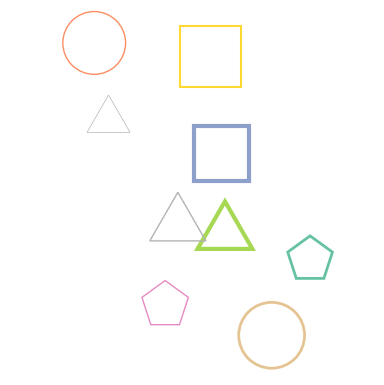[{"shape": "pentagon", "thickness": 2, "radius": 0.31, "center": [0.805, 0.326]}, {"shape": "circle", "thickness": 1, "radius": 0.41, "center": [0.245, 0.888]}, {"shape": "square", "thickness": 3, "radius": 0.36, "center": [0.576, 0.602]}, {"shape": "pentagon", "thickness": 1, "radius": 0.32, "center": [0.429, 0.208]}, {"shape": "triangle", "thickness": 3, "radius": 0.41, "center": [0.584, 0.395]}, {"shape": "square", "thickness": 1.5, "radius": 0.4, "center": [0.547, 0.853]}, {"shape": "circle", "thickness": 2, "radius": 0.43, "center": [0.706, 0.129]}, {"shape": "triangle", "thickness": 0.5, "radius": 0.32, "center": [0.282, 0.688]}, {"shape": "triangle", "thickness": 1, "radius": 0.42, "center": [0.462, 0.416]}]